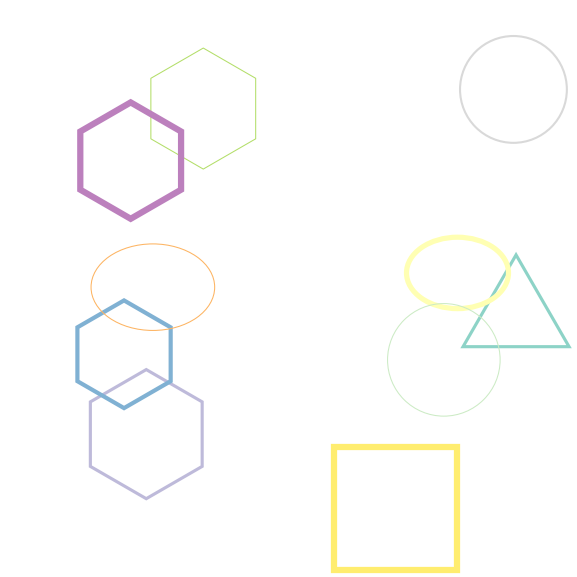[{"shape": "triangle", "thickness": 1.5, "radius": 0.53, "center": [0.894, 0.452]}, {"shape": "oval", "thickness": 2.5, "radius": 0.44, "center": [0.792, 0.527]}, {"shape": "hexagon", "thickness": 1.5, "radius": 0.56, "center": [0.253, 0.247]}, {"shape": "hexagon", "thickness": 2, "radius": 0.47, "center": [0.215, 0.386]}, {"shape": "oval", "thickness": 0.5, "radius": 0.54, "center": [0.265, 0.502]}, {"shape": "hexagon", "thickness": 0.5, "radius": 0.52, "center": [0.352, 0.811]}, {"shape": "circle", "thickness": 1, "radius": 0.46, "center": [0.889, 0.844]}, {"shape": "hexagon", "thickness": 3, "radius": 0.5, "center": [0.226, 0.721]}, {"shape": "circle", "thickness": 0.5, "radius": 0.49, "center": [0.769, 0.376]}, {"shape": "square", "thickness": 3, "radius": 0.53, "center": [0.685, 0.118]}]